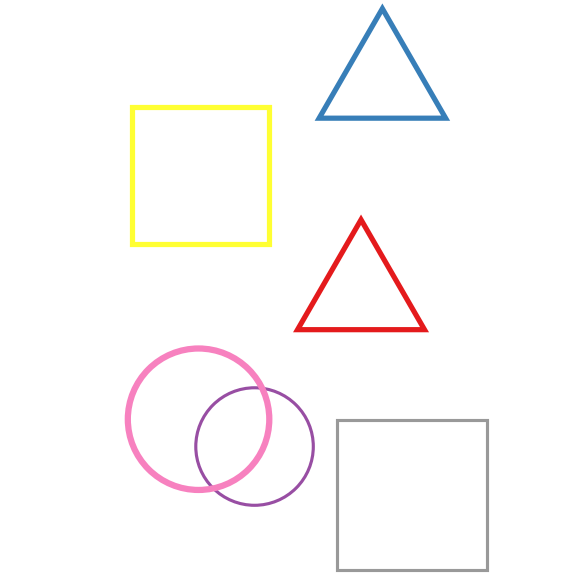[{"shape": "triangle", "thickness": 2.5, "radius": 0.63, "center": [0.625, 0.492]}, {"shape": "triangle", "thickness": 2.5, "radius": 0.63, "center": [0.662, 0.858]}, {"shape": "circle", "thickness": 1.5, "radius": 0.51, "center": [0.441, 0.226]}, {"shape": "square", "thickness": 2.5, "radius": 0.59, "center": [0.347, 0.694]}, {"shape": "circle", "thickness": 3, "radius": 0.61, "center": [0.344, 0.273]}, {"shape": "square", "thickness": 1.5, "radius": 0.65, "center": [0.713, 0.142]}]